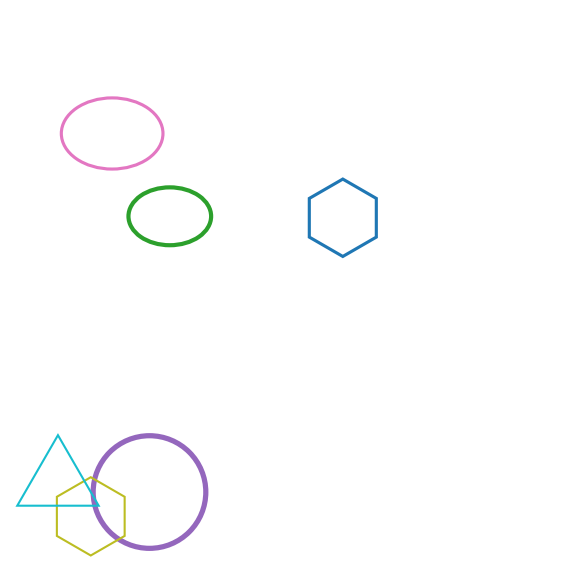[{"shape": "hexagon", "thickness": 1.5, "radius": 0.33, "center": [0.594, 0.622]}, {"shape": "oval", "thickness": 2, "radius": 0.36, "center": [0.294, 0.625]}, {"shape": "circle", "thickness": 2.5, "radius": 0.49, "center": [0.259, 0.147]}, {"shape": "oval", "thickness": 1.5, "radius": 0.44, "center": [0.194, 0.768]}, {"shape": "hexagon", "thickness": 1, "radius": 0.34, "center": [0.157, 0.105]}, {"shape": "triangle", "thickness": 1, "radius": 0.41, "center": [0.1, 0.164]}]